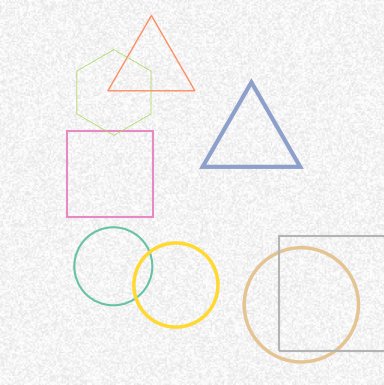[{"shape": "circle", "thickness": 1.5, "radius": 0.51, "center": [0.294, 0.308]}, {"shape": "triangle", "thickness": 1, "radius": 0.65, "center": [0.393, 0.829]}, {"shape": "triangle", "thickness": 3, "radius": 0.73, "center": [0.653, 0.64]}, {"shape": "square", "thickness": 1.5, "radius": 0.56, "center": [0.285, 0.548]}, {"shape": "hexagon", "thickness": 0.5, "radius": 0.56, "center": [0.296, 0.76]}, {"shape": "circle", "thickness": 2.5, "radius": 0.55, "center": [0.457, 0.26]}, {"shape": "circle", "thickness": 2.5, "radius": 0.74, "center": [0.783, 0.208]}, {"shape": "square", "thickness": 1.5, "radius": 0.75, "center": [0.875, 0.238]}]